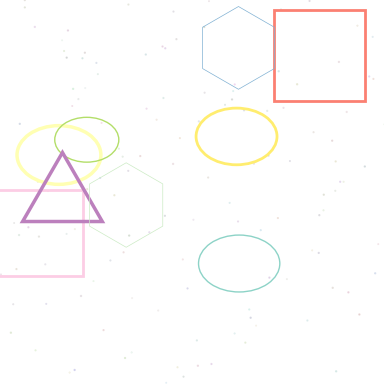[{"shape": "oval", "thickness": 1, "radius": 0.53, "center": [0.621, 0.316]}, {"shape": "oval", "thickness": 2.5, "radius": 0.54, "center": [0.153, 0.597]}, {"shape": "square", "thickness": 2, "radius": 0.59, "center": [0.829, 0.857]}, {"shape": "hexagon", "thickness": 0.5, "radius": 0.54, "center": [0.619, 0.876]}, {"shape": "oval", "thickness": 1, "radius": 0.42, "center": [0.225, 0.637]}, {"shape": "square", "thickness": 2, "radius": 0.56, "center": [0.104, 0.394]}, {"shape": "triangle", "thickness": 2.5, "radius": 0.6, "center": [0.162, 0.484]}, {"shape": "hexagon", "thickness": 0.5, "radius": 0.55, "center": [0.328, 0.467]}, {"shape": "oval", "thickness": 2, "radius": 0.53, "center": [0.614, 0.646]}]